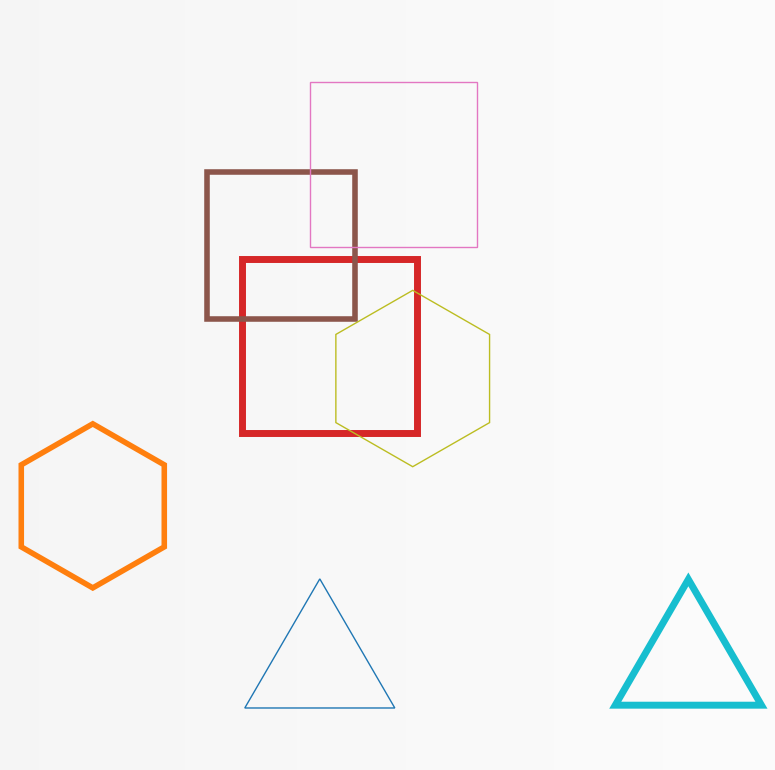[{"shape": "triangle", "thickness": 0.5, "radius": 0.56, "center": [0.413, 0.136]}, {"shape": "hexagon", "thickness": 2, "radius": 0.53, "center": [0.12, 0.343]}, {"shape": "square", "thickness": 2.5, "radius": 0.57, "center": [0.425, 0.55]}, {"shape": "square", "thickness": 2, "radius": 0.48, "center": [0.362, 0.681]}, {"shape": "square", "thickness": 0.5, "radius": 0.54, "center": [0.508, 0.787]}, {"shape": "hexagon", "thickness": 0.5, "radius": 0.57, "center": [0.533, 0.508]}, {"shape": "triangle", "thickness": 2.5, "radius": 0.54, "center": [0.888, 0.139]}]